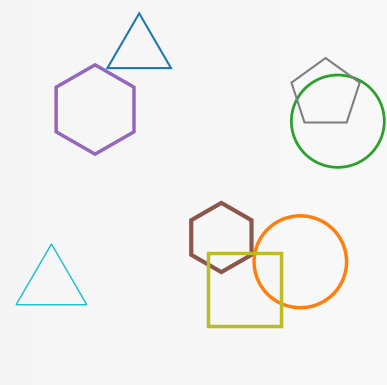[{"shape": "triangle", "thickness": 1.5, "radius": 0.47, "center": [0.359, 0.871]}, {"shape": "circle", "thickness": 2.5, "radius": 0.6, "center": [0.775, 0.32]}, {"shape": "circle", "thickness": 2, "radius": 0.6, "center": [0.872, 0.685]}, {"shape": "hexagon", "thickness": 2.5, "radius": 0.58, "center": [0.245, 0.716]}, {"shape": "hexagon", "thickness": 3, "radius": 0.45, "center": [0.571, 0.383]}, {"shape": "pentagon", "thickness": 1.5, "radius": 0.46, "center": [0.84, 0.757]}, {"shape": "square", "thickness": 2.5, "radius": 0.47, "center": [0.632, 0.248]}, {"shape": "triangle", "thickness": 1, "radius": 0.53, "center": [0.133, 0.261]}]